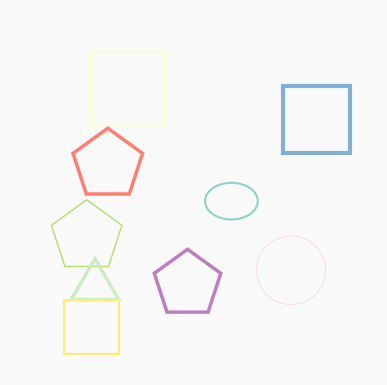[{"shape": "oval", "thickness": 1.5, "radius": 0.34, "center": [0.597, 0.478]}, {"shape": "square", "thickness": 1, "radius": 0.48, "center": [0.328, 0.771]}, {"shape": "pentagon", "thickness": 2.5, "radius": 0.47, "center": [0.278, 0.572]}, {"shape": "square", "thickness": 3, "radius": 0.44, "center": [0.817, 0.69]}, {"shape": "pentagon", "thickness": 1, "radius": 0.48, "center": [0.224, 0.385]}, {"shape": "circle", "thickness": 0.5, "radius": 0.45, "center": [0.751, 0.298]}, {"shape": "pentagon", "thickness": 2.5, "radius": 0.45, "center": [0.484, 0.262]}, {"shape": "triangle", "thickness": 2.5, "radius": 0.35, "center": [0.245, 0.257]}, {"shape": "square", "thickness": 1.5, "radius": 0.36, "center": [0.235, 0.15]}]